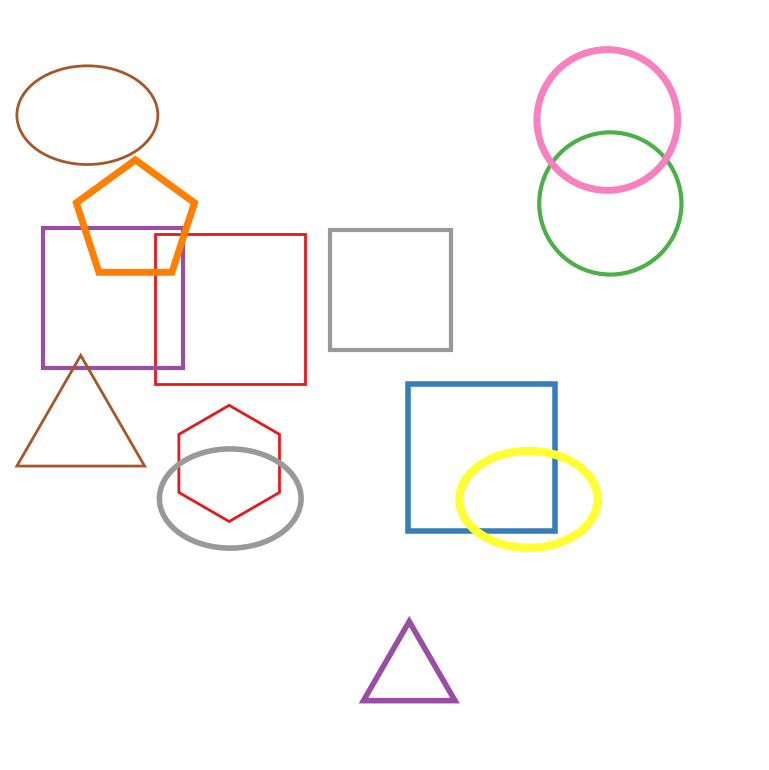[{"shape": "square", "thickness": 1, "radius": 0.49, "center": [0.298, 0.598]}, {"shape": "hexagon", "thickness": 1, "radius": 0.38, "center": [0.298, 0.398]}, {"shape": "square", "thickness": 2, "radius": 0.48, "center": [0.626, 0.406]}, {"shape": "circle", "thickness": 1.5, "radius": 0.46, "center": [0.793, 0.736]}, {"shape": "triangle", "thickness": 2, "radius": 0.34, "center": [0.531, 0.124]}, {"shape": "square", "thickness": 1.5, "radius": 0.46, "center": [0.147, 0.613]}, {"shape": "pentagon", "thickness": 2.5, "radius": 0.4, "center": [0.176, 0.712]}, {"shape": "oval", "thickness": 3, "radius": 0.45, "center": [0.686, 0.351]}, {"shape": "triangle", "thickness": 1, "radius": 0.48, "center": [0.105, 0.443]}, {"shape": "oval", "thickness": 1, "radius": 0.46, "center": [0.113, 0.85]}, {"shape": "circle", "thickness": 2.5, "radius": 0.46, "center": [0.789, 0.844]}, {"shape": "square", "thickness": 1.5, "radius": 0.39, "center": [0.507, 0.623]}, {"shape": "oval", "thickness": 2, "radius": 0.46, "center": [0.299, 0.353]}]